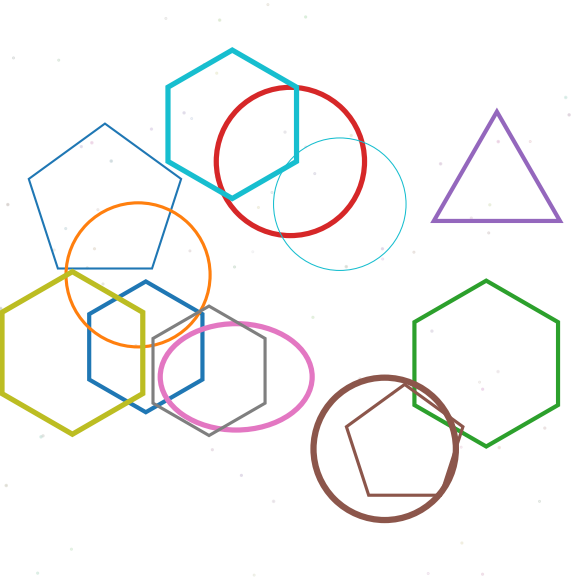[{"shape": "hexagon", "thickness": 2, "radius": 0.57, "center": [0.253, 0.399]}, {"shape": "pentagon", "thickness": 1, "radius": 0.69, "center": [0.182, 0.646]}, {"shape": "circle", "thickness": 1.5, "radius": 0.62, "center": [0.239, 0.523]}, {"shape": "hexagon", "thickness": 2, "radius": 0.72, "center": [0.842, 0.37]}, {"shape": "circle", "thickness": 2.5, "radius": 0.64, "center": [0.503, 0.72]}, {"shape": "triangle", "thickness": 2, "radius": 0.63, "center": [0.86, 0.68]}, {"shape": "pentagon", "thickness": 1.5, "radius": 0.53, "center": [0.701, 0.227]}, {"shape": "circle", "thickness": 3, "radius": 0.62, "center": [0.666, 0.222]}, {"shape": "oval", "thickness": 2.5, "radius": 0.66, "center": [0.409, 0.347]}, {"shape": "hexagon", "thickness": 1.5, "radius": 0.56, "center": [0.362, 0.357]}, {"shape": "hexagon", "thickness": 2.5, "radius": 0.7, "center": [0.125, 0.388]}, {"shape": "hexagon", "thickness": 2.5, "radius": 0.64, "center": [0.402, 0.784]}, {"shape": "circle", "thickness": 0.5, "radius": 0.57, "center": [0.588, 0.646]}]